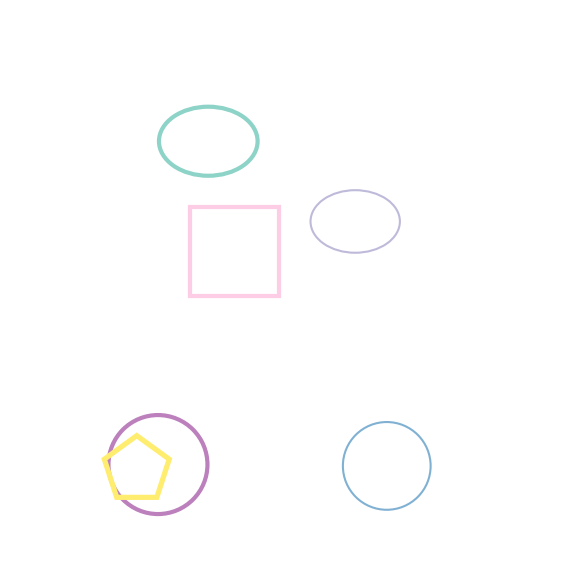[{"shape": "oval", "thickness": 2, "radius": 0.43, "center": [0.361, 0.755]}, {"shape": "oval", "thickness": 1, "radius": 0.39, "center": [0.615, 0.616]}, {"shape": "circle", "thickness": 1, "radius": 0.38, "center": [0.67, 0.192]}, {"shape": "square", "thickness": 2, "radius": 0.39, "center": [0.407, 0.563]}, {"shape": "circle", "thickness": 2, "radius": 0.43, "center": [0.274, 0.195]}, {"shape": "pentagon", "thickness": 2.5, "radius": 0.3, "center": [0.237, 0.186]}]